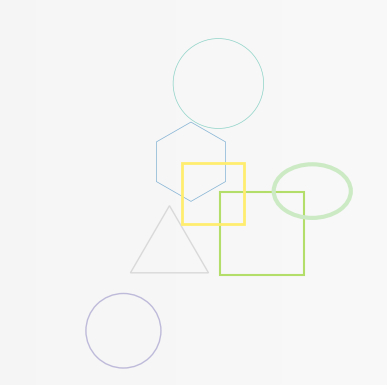[{"shape": "circle", "thickness": 0.5, "radius": 0.58, "center": [0.564, 0.783]}, {"shape": "circle", "thickness": 1, "radius": 0.48, "center": [0.319, 0.141]}, {"shape": "hexagon", "thickness": 0.5, "radius": 0.52, "center": [0.493, 0.58]}, {"shape": "square", "thickness": 1.5, "radius": 0.54, "center": [0.676, 0.395]}, {"shape": "triangle", "thickness": 1, "radius": 0.58, "center": [0.437, 0.35]}, {"shape": "oval", "thickness": 3, "radius": 0.5, "center": [0.806, 0.504]}, {"shape": "square", "thickness": 2, "radius": 0.4, "center": [0.549, 0.497]}]